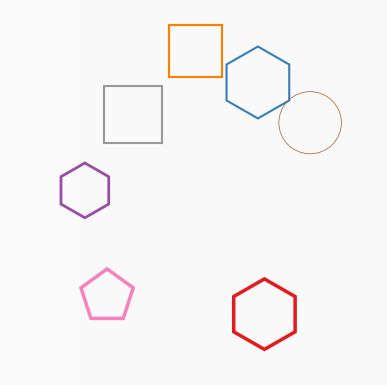[{"shape": "hexagon", "thickness": 2.5, "radius": 0.46, "center": [0.682, 0.184]}, {"shape": "hexagon", "thickness": 1.5, "radius": 0.47, "center": [0.666, 0.786]}, {"shape": "hexagon", "thickness": 2, "radius": 0.36, "center": [0.219, 0.506]}, {"shape": "square", "thickness": 1.5, "radius": 0.34, "center": [0.504, 0.867]}, {"shape": "circle", "thickness": 0.5, "radius": 0.4, "center": [0.8, 0.681]}, {"shape": "pentagon", "thickness": 2.5, "radius": 0.35, "center": [0.276, 0.23]}, {"shape": "square", "thickness": 1.5, "radius": 0.37, "center": [0.342, 0.702]}]